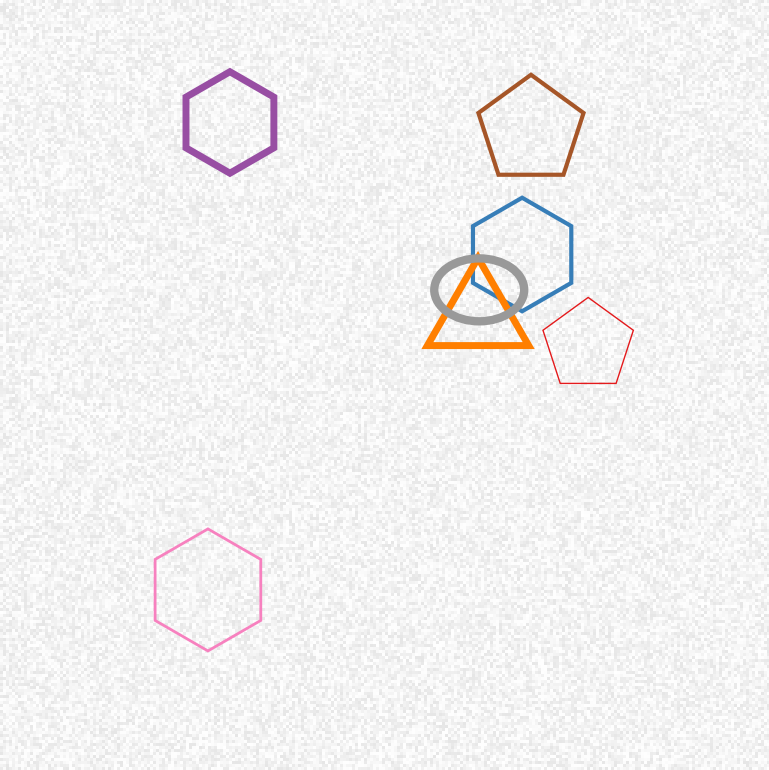[{"shape": "pentagon", "thickness": 0.5, "radius": 0.31, "center": [0.764, 0.552]}, {"shape": "hexagon", "thickness": 1.5, "radius": 0.37, "center": [0.678, 0.669]}, {"shape": "hexagon", "thickness": 2.5, "radius": 0.33, "center": [0.299, 0.841]}, {"shape": "triangle", "thickness": 2.5, "radius": 0.38, "center": [0.621, 0.589]}, {"shape": "pentagon", "thickness": 1.5, "radius": 0.36, "center": [0.69, 0.831]}, {"shape": "hexagon", "thickness": 1, "radius": 0.4, "center": [0.27, 0.234]}, {"shape": "oval", "thickness": 3, "radius": 0.29, "center": [0.622, 0.624]}]